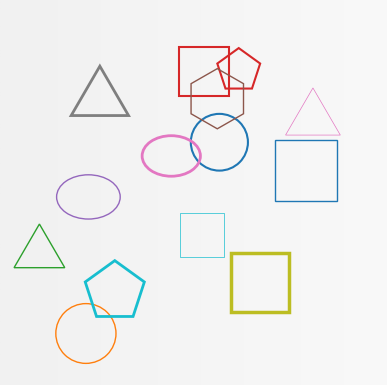[{"shape": "circle", "thickness": 1.5, "radius": 0.37, "center": [0.566, 0.631]}, {"shape": "square", "thickness": 1, "radius": 0.4, "center": [0.789, 0.557]}, {"shape": "circle", "thickness": 1, "radius": 0.39, "center": [0.222, 0.134]}, {"shape": "triangle", "thickness": 1, "radius": 0.38, "center": [0.102, 0.342]}, {"shape": "square", "thickness": 1.5, "radius": 0.32, "center": [0.526, 0.814]}, {"shape": "pentagon", "thickness": 1.5, "radius": 0.29, "center": [0.616, 0.817]}, {"shape": "oval", "thickness": 1, "radius": 0.41, "center": [0.228, 0.489]}, {"shape": "hexagon", "thickness": 1, "radius": 0.39, "center": [0.561, 0.744]}, {"shape": "oval", "thickness": 2, "radius": 0.38, "center": [0.442, 0.595]}, {"shape": "triangle", "thickness": 0.5, "radius": 0.41, "center": [0.808, 0.69]}, {"shape": "triangle", "thickness": 2, "radius": 0.43, "center": [0.258, 0.743]}, {"shape": "square", "thickness": 2.5, "radius": 0.38, "center": [0.671, 0.266]}, {"shape": "square", "thickness": 0.5, "radius": 0.29, "center": [0.521, 0.39]}, {"shape": "pentagon", "thickness": 2, "radius": 0.4, "center": [0.296, 0.243]}]